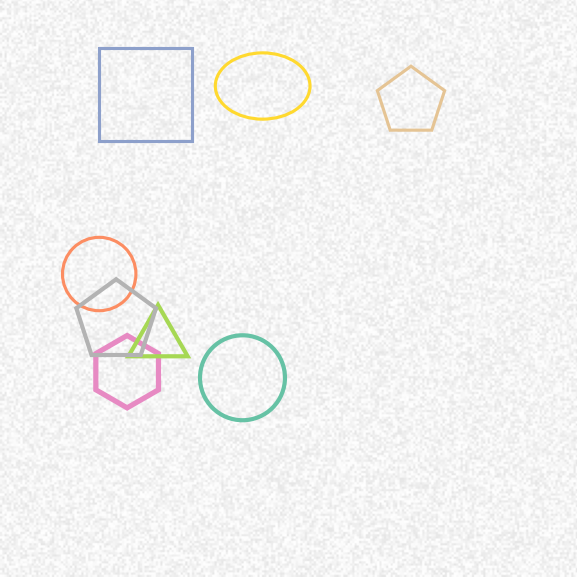[{"shape": "circle", "thickness": 2, "radius": 0.37, "center": [0.42, 0.345]}, {"shape": "circle", "thickness": 1.5, "radius": 0.32, "center": [0.172, 0.525]}, {"shape": "square", "thickness": 1.5, "radius": 0.4, "center": [0.252, 0.835]}, {"shape": "hexagon", "thickness": 2.5, "radius": 0.31, "center": [0.22, 0.356]}, {"shape": "triangle", "thickness": 2, "radius": 0.3, "center": [0.274, 0.412]}, {"shape": "oval", "thickness": 1.5, "radius": 0.41, "center": [0.455, 0.85]}, {"shape": "pentagon", "thickness": 1.5, "radius": 0.31, "center": [0.712, 0.823]}, {"shape": "pentagon", "thickness": 2, "radius": 0.36, "center": [0.201, 0.443]}]